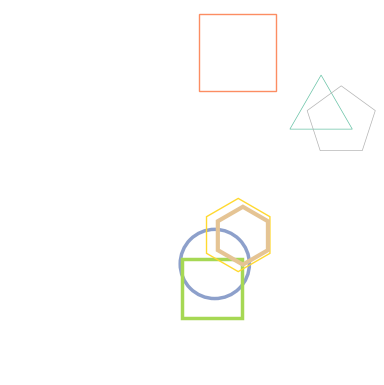[{"shape": "triangle", "thickness": 0.5, "radius": 0.47, "center": [0.834, 0.711]}, {"shape": "square", "thickness": 1, "radius": 0.5, "center": [0.617, 0.864]}, {"shape": "circle", "thickness": 2.5, "radius": 0.45, "center": [0.558, 0.314]}, {"shape": "square", "thickness": 2.5, "radius": 0.39, "center": [0.55, 0.251]}, {"shape": "hexagon", "thickness": 1, "radius": 0.48, "center": [0.619, 0.39]}, {"shape": "hexagon", "thickness": 3, "radius": 0.38, "center": [0.631, 0.388]}, {"shape": "pentagon", "thickness": 0.5, "radius": 0.47, "center": [0.886, 0.684]}]